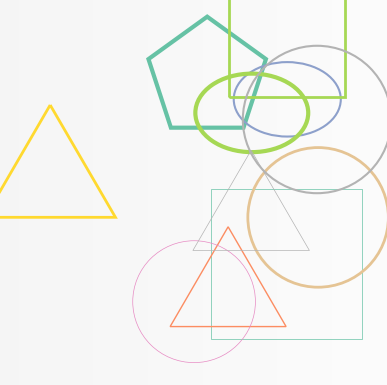[{"shape": "square", "thickness": 0.5, "radius": 0.97, "center": [0.74, 0.315]}, {"shape": "pentagon", "thickness": 3, "radius": 0.8, "center": [0.535, 0.797]}, {"shape": "triangle", "thickness": 1, "radius": 0.86, "center": [0.589, 0.238]}, {"shape": "oval", "thickness": 1.5, "radius": 0.69, "center": [0.741, 0.742]}, {"shape": "circle", "thickness": 0.5, "radius": 0.79, "center": [0.501, 0.216]}, {"shape": "square", "thickness": 2, "radius": 0.75, "center": [0.74, 0.897]}, {"shape": "oval", "thickness": 3, "radius": 0.73, "center": [0.65, 0.707]}, {"shape": "triangle", "thickness": 2, "radius": 0.97, "center": [0.129, 0.533]}, {"shape": "circle", "thickness": 2, "radius": 0.91, "center": [0.821, 0.435]}, {"shape": "triangle", "thickness": 0.5, "radius": 0.87, "center": [0.648, 0.436]}, {"shape": "circle", "thickness": 1.5, "radius": 0.96, "center": [0.818, 0.69]}]